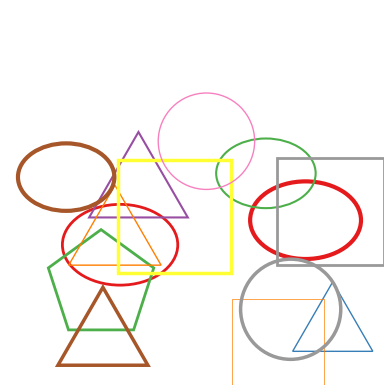[{"shape": "oval", "thickness": 2, "radius": 0.75, "center": [0.312, 0.364]}, {"shape": "oval", "thickness": 3, "radius": 0.72, "center": [0.794, 0.428]}, {"shape": "triangle", "thickness": 1, "radius": 0.6, "center": [0.864, 0.148]}, {"shape": "pentagon", "thickness": 2, "radius": 0.72, "center": [0.262, 0.26]}, {"shape": "oval", "thickness": 1.5, "radius": 0.65, "center": [0.691, 0.55]}, {"shape": "triangle", "thickness": 1.5, "radius": 0.74, "center": [0.36, 0.509]}, {"shape": "square", "thickness": 0.5, "radius": 0.6, "center": [0.723, 0.104]}, {"shape": "triangle", "thickness": 1, "radius": 0.69, "center": [0.298, 0.381]}, {"shape": "square", "thickness": 2.5, "radius": 0.74, "center": [0.453, 0.438]}, {"shape": "oval", "thickness": 3, "radius": 0.63, "center": [0.172, 0.54]}, {"shape": "triangle", "thickness": 2.5, "radius": 0.67, "center": [0.267, 0.119]}, {"shape": "circle", "thickness": 1, "radius": 0.63, "center": [0.536, 0.633]}, {"shape": "square", "thickness": 2, "radius": 0.7, "center": [0.859, 0.45]}, {"shape": "circle", "thickness": 2.5, "radius": 0.65, "center": [0.755, 0.197]}]